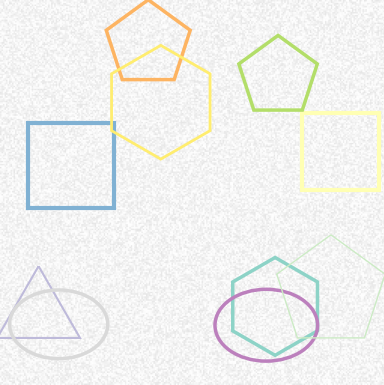[{"shape": "hexagon", "thickness": 2.5, "radius": 0.64, "center": [0.715, 0.204]}, {"shape": "square", "thickness": 3, "radius": 0.5, "center": [0.884, 0.606]}, {"shape": "triangle", "thickness": 1.5, "radius": 0.62, "center": [0.1, 0.184]}, {"shape": "square", "thickness": 3, "radius": 0.56, "center": [0.185, 0.57]}, {"shape": "pentagon", "thickness": 2.5, "radius": 0.57, "center": [0.385, 0.886]}, {"shape": "pentagon", "thickness": 2.5, "radius": 0.54, "center": [0.722, 0.801]}, {"shape": "oval", "thickness": 2.5, "radius": 0.64, "center": [0.152, 0.158]}, {"shape": "oval", "thickness": 2.5, "radius": 0.67, "center": [0.692, 0.155]}, {"shape": "pentagon", "thickness": 1, "radius": 0.74, "center": [0.86, 0.242]}, {"shape": "hexagon", "thickness": 2, "radius": 0.74, "center": [0.418, 0.734]}]